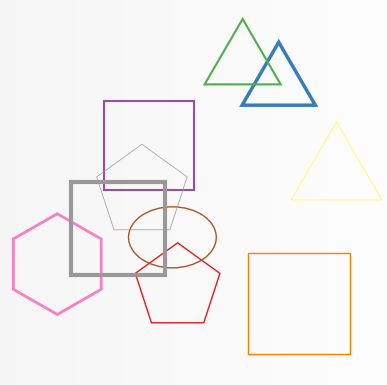[{"shape": "pentagon", "thickness": 1, "radius": 0.57, "center": [0.458, 0.254]}, {"shape": "triangle", "thickness": 2.5, "radius": 0.55, "center": [0.719, 0.781]}, {"shape": "triangle", "thickness": 1.5, "radius": 0.57, "center": [0.626, 0.837]}, {"shape": "square", "thickness": 1.5, "radius": 0.58, "center": [0.383, 0.622]}, {"shape": "square", "thickness": 1, "radius": 0.65, "center": [0.772, 0.211]}, {"shape": "triangle", "thickness": 0.5, "radius": 0.68, "center": [0.868, 0.548]}, {"shape": "oval", "thickness": 1, "radius": 0.57, "center": [0.445, 0.384]}, {"shape": "hexagon", "thickness": 2, "radius": 0.65, "center": [0.148, 0.314]}, {"shape": "square", "thickness": 3, "radius": 0.6, "center": [0.305, 0.406]}, {"shape": "pentagon", "thickness": 0.5, "radius": 0.61, "center": [0.366, 0.503]}]